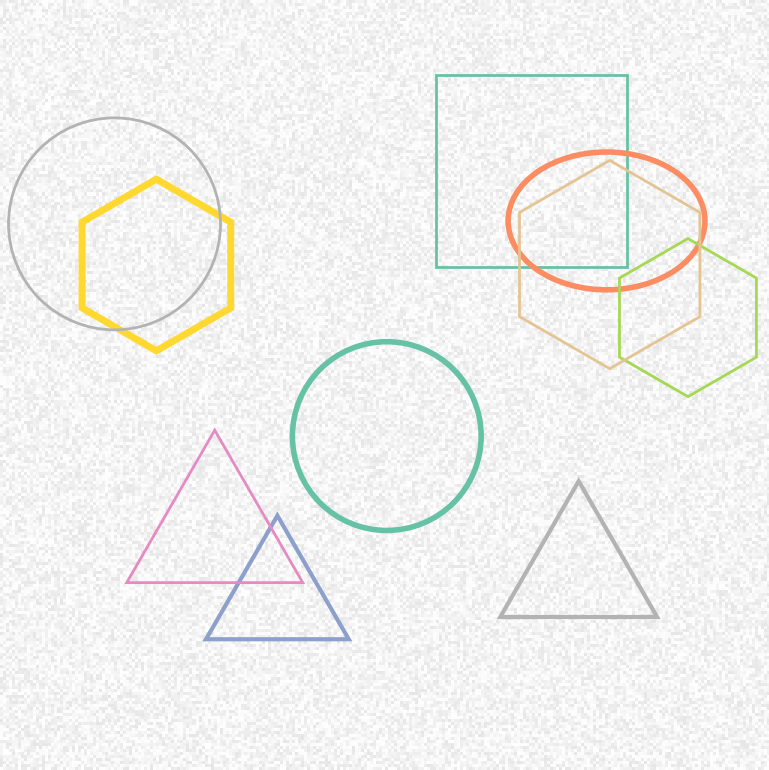[{"shape": "circle", "thickness": 2, "radius": 0.61, "center": [0.502, 0.434]}, {"shape": "square", "thickness": 1, "radius": 0.62, "center": [0.69, 0.778]}, {"shape": "oval", "thickness": 2, "radius": 0.64, "center": [0.788, 0.713]}, {"shape": "triangle", "thickness": 1.5, "radius": 0.54, "center": [0.36, 0.223]}, {"shape": "triangle", "thickness": 1, "radius": 0.66, "center": [0.279, 0.309]}, {"shape": "hexagon", "thickness": 1, "radius": 0.51, "center": [0.893, 0.587]}, {"shape": "hexagon", "thickness": 2.5, "radius": 0.56, "center": [0.203, 0.656]}, {"shape": "hexagon", "thickness": 1, "radius": 0.68, "center": [0.792, 0.656]}, {"shape": "triangle", "thickness": 1.5, "radius": 0.59, "center": [0.752, 0.258]}, {"shape": "circle", "thickness": 1, "radius": 0.69, "center": [0.149, 0.709]}]